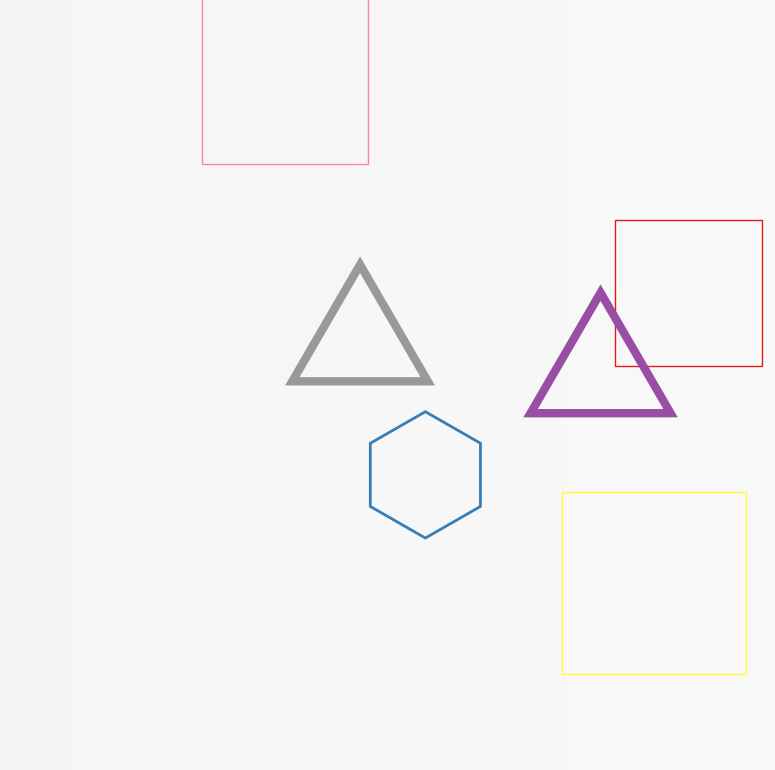[{"shape": "square", "thickness": 0.5, "radius": 0.47, "center": [0.889, 0.62]}, {"shape": "hexagon", "thickness": 1, "radius": 0.41, "center": [0.549, 0.383]}, {"shape": "triangle", "thickness": 3, "radius": 0.52, "center": [0.775, 0.516]}, {"shape": "square", "thickness": 0.5, "radius": 0.59, "center": [0.844, 0.243]}, {"shape": "square", "thickness": 0.5, "radius": 0.54, "center": [0.367, 0.894]}, {"shape": "triangle", "thickness": 3, "radius": 0.5, "center": [0.465, 0.555]}]